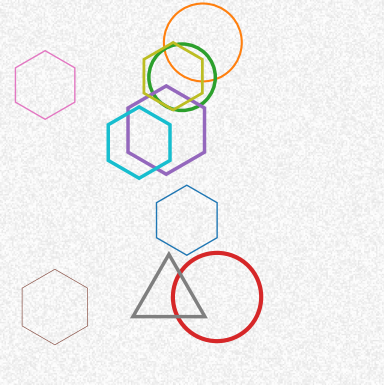[{"shape": "hexagon", "thickness": 1, "radius": 0.45, "center": [0.485, 0.428]}, {"shape": "circle", "thickness": 1.5, "radius": 0.51, "center": [0.527, 0.89]}, {"shape": "circle", "thickness": 2.5, "radius": 0.43, "center": [0.473, 0.799]}, {"shape": "circle", "thickness": 3, "radius": 0.57, "center": [0.564, 0.229]}, {"shape": "hexagon", "thickness": 2.5, "radius": 0.57, "center": [0.432, 0.662]}, {"shape": "hexagon", "thickness": 0.5, "radius": 0.49, "center": [0.143, 0.202]}, {"shape": "hexagon", "thickness": 1, "radius": 0.45, "center": [0.117, 0.779]}, {"shape": "triangle", "thickness": 2.5, "radius": 0.54, "center": [0.439, 0.232]}, {"shape": "hexagon", "thickness": 2, "radius": 0.44, "center": [0.45, 0.802]}, {"shape": "hexagon", "thickness": 2.5, "radius": 0.46, "center": [0.361, 0.63]}]